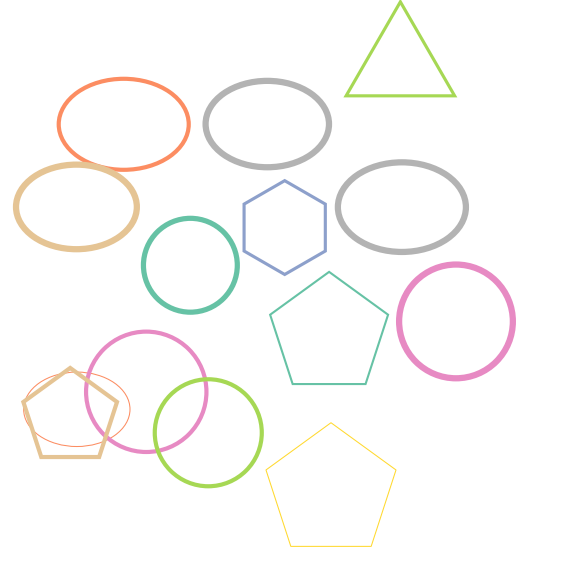[{"shape": "pentagon", "thickness": 1, "radius": 0.54, "center": [0.57, 0.421]}, {"shape": "circle", "thickness": 2.5, "radius": 0.41, "center": [0.33, 0.54]}, {"shape": "oval", "thickness": 2, "radius": 0.56, "center": [0.214, 0.784]}, {"shape": "oval", "thickness": 0.5, "radius": 0.46, "center": [0.133, 0.29]}, {"shape": "hexagon", "thickness": 1.5, "radius": 0.41, "center": [0.493, 0.605]}, {"shape": "circle", "thickness": 2, "radius": 0.52, "center": [0.253, 0.321]}, {"shape": "circle", "thickness": 3, "radius": 0.49, "center": [0.79, 0.443]}, {"shape": "triangle", "thickness": 1.5, "radius": 0.54, "center": [0.693, 0.887]}, {"shape": "circle", "thickness": 2, "radius": 0.46, "center": [0.361, 0.25]}, {"shape": "pentagon", "thickness": 0.5, "radius": 0.59, "center": [0.573, 0.149]}, {"shape": "oval", "thickness": 3, "radius": 0.52, "center": [0.132, 0.641]}, {"shape": "pentagon", "thickness": 2, "radius": 0.43, "center": [0.122, 0.277]}, {"shape": "oval", "thickness": 3, "radius": 0.53, "center": [0.463, 0.784]}, {"shape": "oval", "thickness": 3, "radius": 0.55, "center": [0.696, 0.64]}]